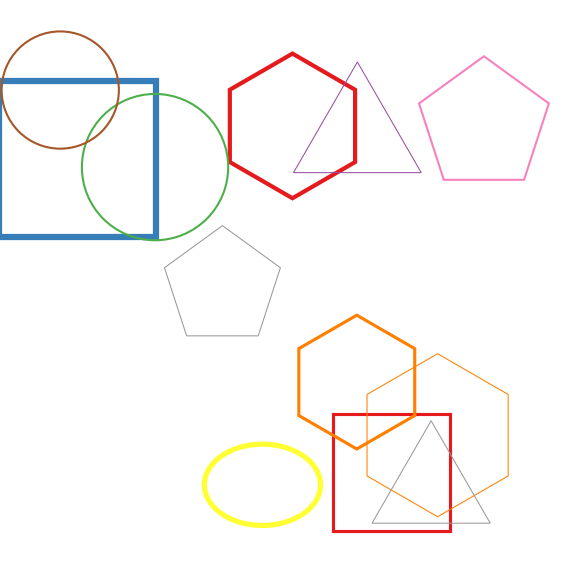[{"shape": "hexagon", "thickness": 2, "radius": 0.63, "center": [0.506, 0.781]}, {"shape": "square", "thickness": 1.5, "radius": 0.51, "center": [0.678, 0.181]}, {"shape": "square", "thickness": 3, "radius": 0.68, "center": [0.134, 0.724]}, {"shape": "circle", "thickness": 1, "radius": 0.63, "center": [0.268, 0.71]}, {"shape": "triangle", "thickness": 0.5, "radius": 0.64, "center": [0.619, 0.764]}, {"shape": "hexagon", "thickness": 1.5, "radius": 0.58, "center": [0.618, 0.338]}, {"shape": "hexagon", "thickness": 0.5, "radius": 0.71, "center": [0.758, 0.246]}, {"shape": "oval", "thickness": 2.5, "radius": 0.5, "center": [0.454, 0.16]}, {"shape": "circle", "thickness": 1, "radius": 0.51, "center": [0.104, 0.843]}, {"shape": "pentagon", "thickness": 1, "radius": 0.59, "center": [0.838, 0.783]}, {"shape": "pentagon", "thickness": 0.5, "radius": 0.53, "center": [0.385, 0.503]}, {"shape": "triangle", "thickness": 0.5, "radius": 0.59, "center": [0.747, 0.152]}]